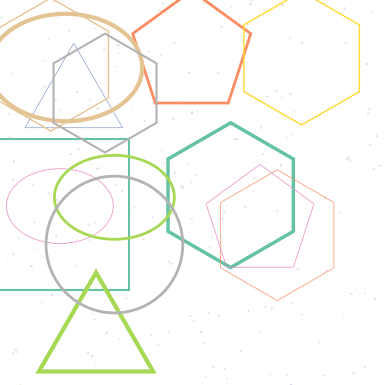[{"shape": "square", "thickness": 1.5, "radius": 0.98, "center": [0.14, 0.442]}, {"shape": "hexagon", "thickness": 2.5, "radius": 0.94, "center": [0.599, 0.493]}, {"shape": "hexagon", "thickness": 0.5, "radius": 0.85, "center": [0.72, 0.389]}, {"shape": "pentagon", "thickness": 2, "radius": 0.81, "center": [0.498, 0.863]}, {"shape": "triangle", "thickness": 0.5, "radius": 0.73, "center": [0.192, 0.741]}, {"shape": "oval", "thickness": 0.5, "radius": 0.69, "center": [0.155, 0.465]}, {"shape": "pentagon", "thickness": 0.5, "radius": 0.74, "center": [0.675, 0.425]}, {"shape": "oval", "thickness": 2, "radius": 0.78, "center": [0.297, 0.488]}, {"shape": "triangle", "thickness": 3, "radius": 0.86, "center": [0.249, 0.121]}, {"shape": "hexagon", "thickness": 1, "radius": 0.87, "center": [0.783, 0.849]}, {"shape": "oval", "thickness": 3, "radius": 1.0, "center": [0.17, 0.825]}, {"shape": "hexagon", "thickness": 1, "radius": 0.86, "center": [0.132, 0.832]}, {"shape": "circle", "thickness": 2, "radius": 0.89, "center": [0.297, 0.365]}, {"shape": "hexagon", "thickness": 1.5, "radius": 0.77, "center": [0.273, 0.758]}]